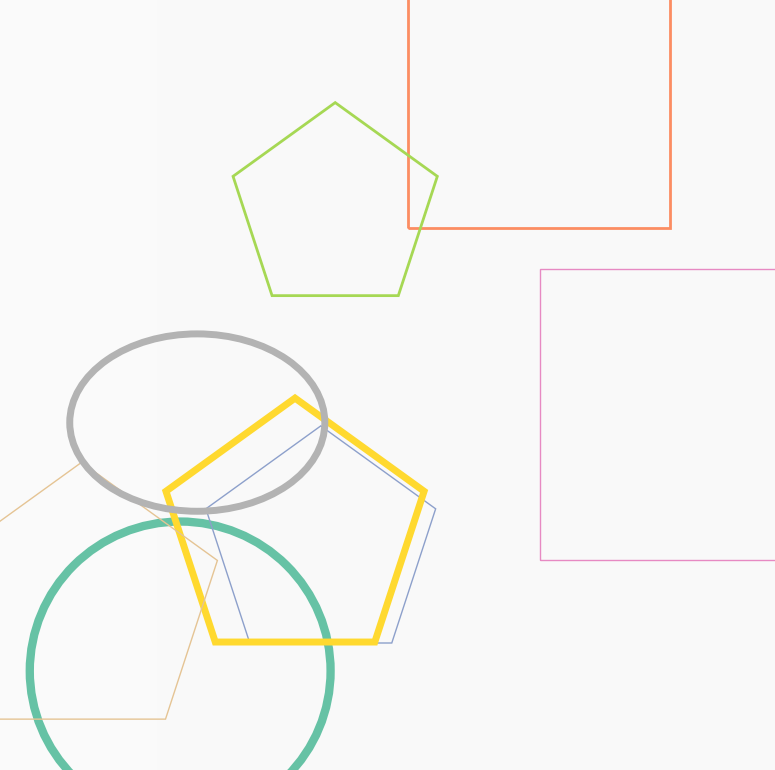[{"shape": "circle", "thickness": 3, "radius": 0.97, "center": [0.232, 0.129]}, {"shape": "square", "thickness": 1, "radius": 0.84, "center": [0.695, 0.872]}, {"shape": "pentagon", "thickness": 0.5, "radius": 0.78, "center": [0.414, 0.291]}, {"shape": "square", "thickness": 0.5, "radius": 0.95, "center": [0.886, 0.461]}, {"shape": "pentagon", "thickness": 1, "radius": 0.69, "center": [0.433, 0.728]}, {"shape": "pentagon", "thickness": 2.5, "radius": 0.88, "center": [0.381, 0.308]}, {"shape": "pentagon", "thickness": 0.5, "radius": 0.92, "center": [0.105, 0.215]}, {"shape": "oval", "thickness": 2.5, "radius": 0.82, "center": [0.255, 0.451]}]